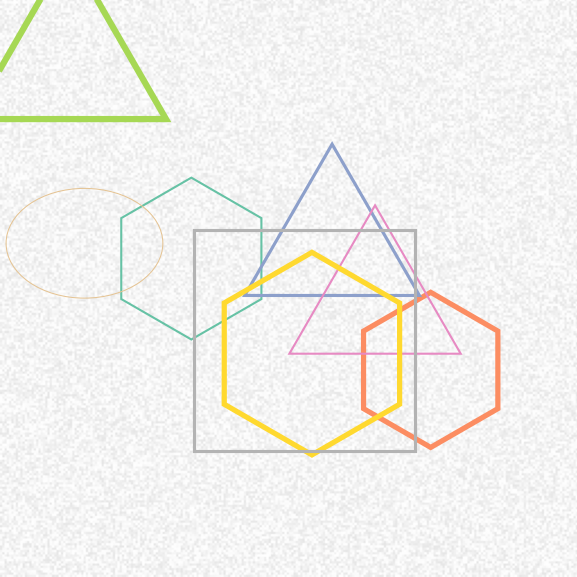[{"shape": "hexagon", "thickness": 1, "radius": 0.7, "center": [0.331, 0.551]}, {"shape": "hexagon", "thickness": 2.5, "radius": 0.67, "center": [0.746, 0.359]}, {"shape": "triangle", "thickness": 1.5, "radius": 0.87, "center": [0.575, 0.575]}, {"shape": "triangle", "thickness": 1, "radius": 0.86, "center": [0.649, 0.472]}, {"shape": "triangle", "thickness": 3, "radius": 0.97, "center": [0.119, 0.89]}, {"shape": "hexagon", "thickness": 2.5, "radius": 0.88, "center": [0.54, 0.387]}, {"shape": "oval", "thickness": 0.5, "radius": 0.68, "center": [0.146, 0.578]}, {"shape": "square", "thickness": 1.5, "radius": 0.96, "center": [0.528, 0.41]}]